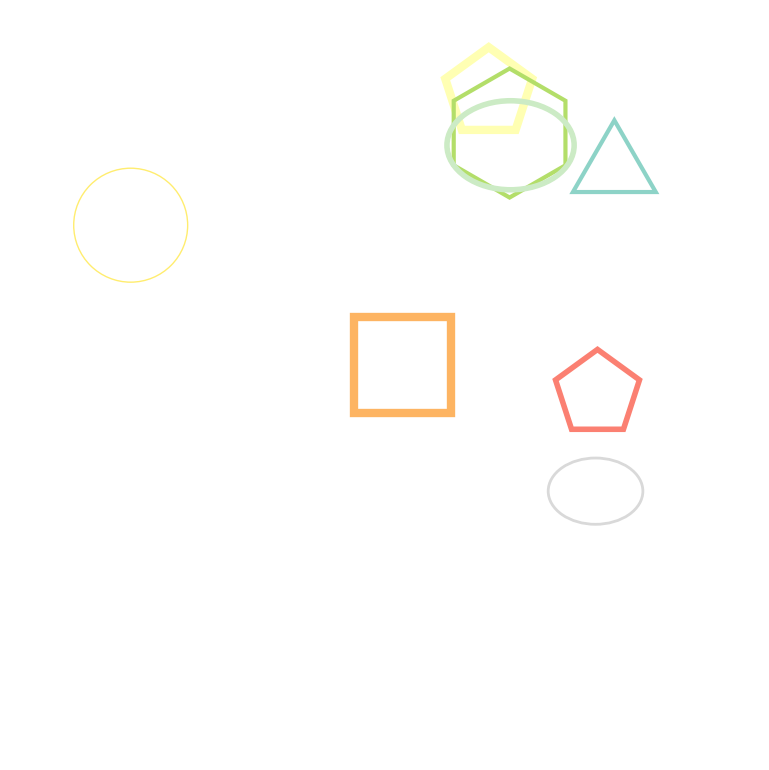[{"shape": "triangle", "thickness": 1.5, "radius": 0.31, "center": [0.798, 0.782]}, {"shape": "pentagon", "thickness": 3, "radius": 0.3, "center": [0.635, 0.879]}, {"shape": "pentagon", "thickness": 2, "radius": 0.29, "center": [0.776, 0.489]}, {"shape": "square", "thickness": 3, "radius": 0.31, "center": [0.522, 0.526]}, {"shape": "hexagon", "thickness": 1.5, "radius": 0.42, "center": [0.662, 0.827]}, {"shape": "oval", "thickness": 1, "radius": 0.31, "center": [0.773, 0.362]}, {"shape": "oval", "thickness": 2, "radius": 0.41, "center": [0.663, 0.811]}, {"shape": "circle", "thickness": 0.5, "radius": 0.37, "center": [0.17, 0.708]}]